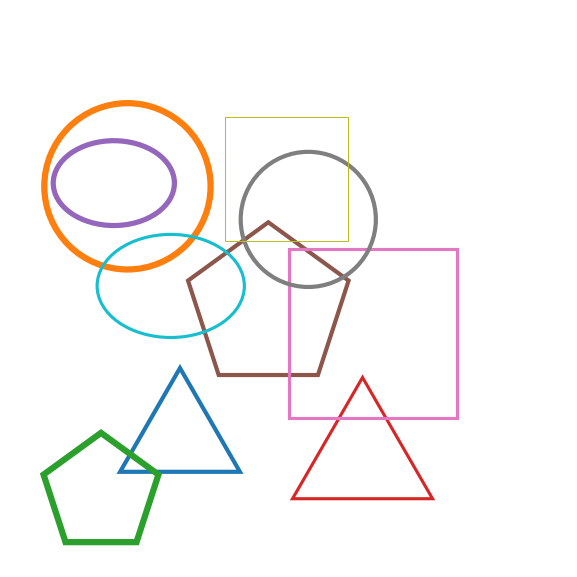[{"shape": "triangle", "thickness": 2, "radius": 0.6, "center": [0.312, 0.242]}, {"shape": "circle", "thickness": 3, "radius": 0.72, "center": [0.221, 0.677]}, {"shape": "pentagon", "thickness": 3, "radius": 0.52, "center": [0.175, 0.145]}, {"shape": "triangle", "thickness": 1.5, "radius": 0.7, "center": [0.628, 0.206]}, {"shape": "oval", "thickness": 2.5, "radius": 0.52, "center": [0.197, 0.682]}, {"shape": "pentagon", "thickness": 2, "radius": 0.73, "center": [0.465, 0.468]}, {"shape": "square", "thickness": 1.5, "radius": 0.73, "center": [0.646, 0.421]}, {"shape": "circle", "thickness": 2, "radius": 0.59, "center": [0.534, 0.619]}, {"shape": "square", "thickness": 0.5, "radius": 0.53, "center": [0.497, 0.689]}, {"shape": "oval", "thickness": 1.5, "radius": 0.64, "center": [0.296, 0.504]}]